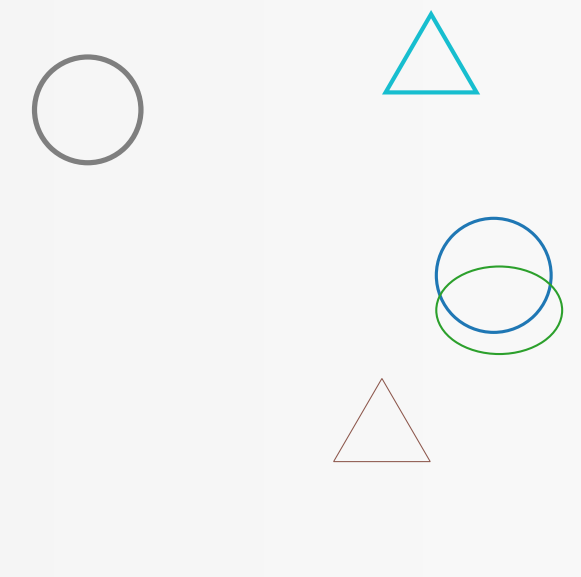[{"shape": "circle", "thickness": 1.5, "radius": 0.49, "center": [0.849, 0.522]}, {"shape": "oval", "thickness": 1, "radius": 0.54, "center": [0.859, 0.462]}, {"shape": "triangle", "thickness": 0.5, "radius": 0.48, "center": [0.657, 0.248]}, {"shape": "circle", "thickness": 2.5, "radius": 0.46, "center": [0.151, 0.809]}, {"shape": "triangle", "thickness": 2, "radius": 0.45, "center": [0.742, 0.884]}]